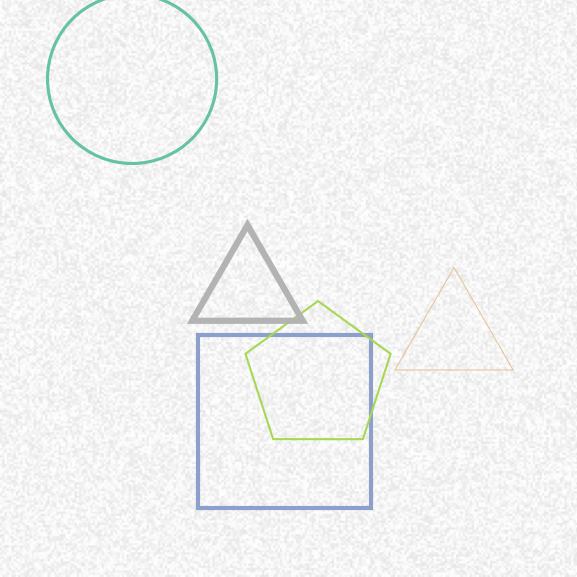[{"shape": "circle", "thickness": 1.5, "radius": 0.73, "center": [0.229, 0.862]}, {"shape": "square", "thickness": 2, "radius": 0.75, "center": [0.492, 0.27]}, {"shape": "pentagon", "thickness": 1, "radius": 0.66, "center": [0.551, 0.346]}, {"shape": "triangle", "thickness": 0.5, "radius": 0.59, "center": [0.786, 0.418]}, {"shape": "triangle", "thickness": 3, "radius": 0.55, "center": [0.429, 0.499]}]